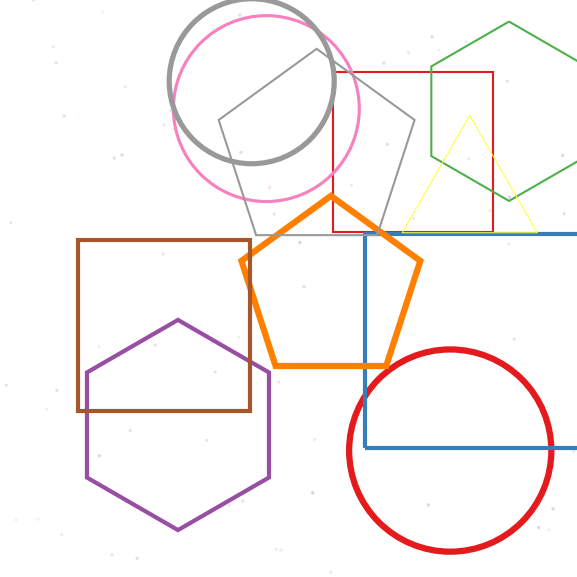[{"shape": "square", "thickness": 1, "radius": 0.69, "center": [0.716, 0.737]}, {"shape": "circle", "thickness": 3, "radius": 0.88, "center": [0.78, 0.219]}, {"shape": "square", "thickness": 2, "radius": 0.93, "center": [0.818, 0.409]}, {"shape": "hexagon", "thickness": 1, "radius": 0.78, "center": [0.881, 0.807]}, {"shape": "hexagon", "thickness": 2, "radius": 0.91, "center": [0.308, 0.263]}, {"shape": "pentagon", "thickness": 3, "radius": 0.81, "center": [0.573, 0.497]}, {"shape": "triangle", "thickness": 0.5, "radius": 0.68, "center": [0.813, 0.664]}, {"shape": "square", "thickness": 2, "radius": 0.74, "center": [0.284, 0.435]}, {"shape": "circle", "thickness": 1.5, "radius": 0.8, "center": [0.461, 0.811]}, {"shape": "pentagon", "thickness": 1, "radius": 0.89, "center": [0.548, 0.736]}, {"shape": "circle", "thickness": 2.5, "radius": 0.71, "center": [0.436, 0.858]}]